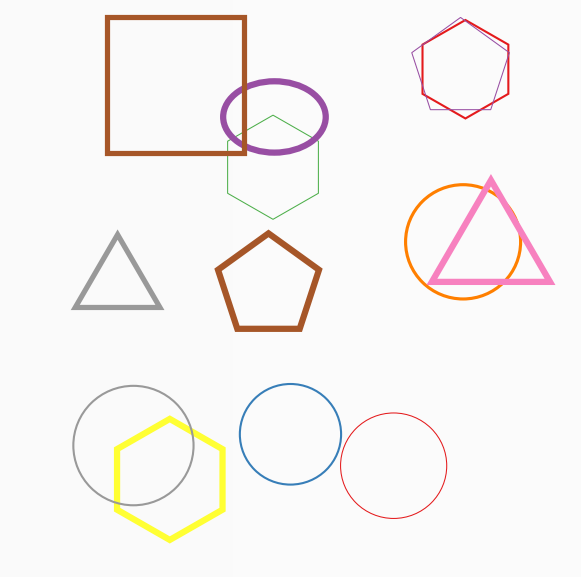[{"shape": "hexagon", "thickness": 1, "radius": 0.43, "center": [0.801, 0.879]}, {"shape": "circle", "thickness": 0.5, "radius": 0.46, "center": [0.677, 0.193]}, {"shape": "circle", "thickness": 1, "radius": 0.44, "center": [0.5, 0.247]}, {"shape": "hexagon", "thickness": 0.5, "radius": 0.45, "center": [0.47, 0.71]}, {"shape": "oval", "thickness": 3, "radius": 0.44, "center": [0.472, 0.797]}, {"shape": "pentagon", "thickness": 0.5, "radius": 0.44, "center": [0.792, 0.881]}, {"shape": "circle", "thickness": 1.5, "radius": 0.49, "center": [0.797, 0.58]}, {"shape": "hexagon", "thickness": 3, "radius": 0.52, "center": [0.292, 0.169]}, {"shape": "pentagon", "thickness": 3, "radius": 0.46, "center": [0.462, 0.504]}, {"shape": "square", "thickness": 2.5, "radius": 0.59, "center": [0.302, 0.852]}, {"shape": "triangle", "thickness": 3, "radius": 0.59, "center": [0.845, 0.57]}, {"shape": "circle", "thickness": 1, "radius": 0.52, "center": [0.23, 0.228]}, {"shape": "triangle", "thickness": 2.5, "radius": 0.42, "center": [0.202, 0.509]}]